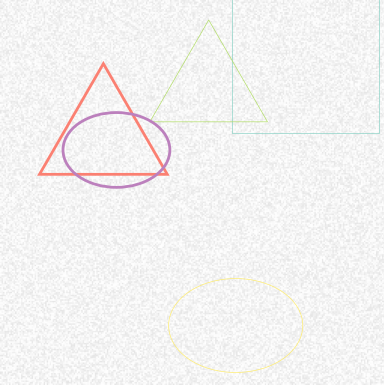[{"shape": "square", "thickness": 0.5, "radius": 0.95, "center": [0.793, 0.845]}, {"shape": "triangle", "thickness": 2, "radius": 0.96, "center": [0.269, 0.643]}, {"shape": "triangle", "thickness": 0.5, "radius": 0.88, "center": [0.542, 0.772]}, {"shape": "oval", "thickness": 2, "radius": 0.69, "center": [0.302, 0.611]}, {"shape": "oval", "thickness": 0.5, "radius": 0.87, "center": [0.612, 0.155]}]